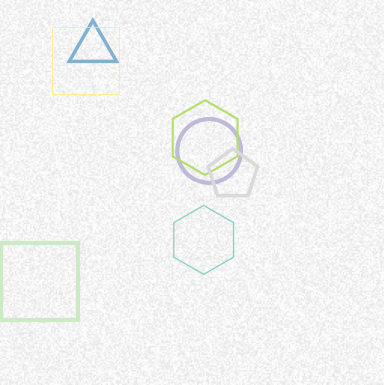[{"shape": "hexagon", "thickness": 1, "radius": 0.45, "center": [0.529, 0.377]}, {"shape": "circle", "thickness": 3, "radius": 0.41, "center": [0.543, 0.608]}, {"shape": "triangle", "thickness": 2.5, "radius": 0.35, "center": [0.241, 0.876]}, {"shape": "hexagon", "thickness": 1.5, "radius": 0.49, "center": [0.533, 0.643]}, {"shape": "pentagon", "thickness": 2.5, "radius": 0.34, "center": [0.605, 0.546]}, {"shape": "square", "thickness": 3, "radius": 0.5, "center": [0.104, 0.269]}, {"shape": "square", "thickness": 0.5, "radius": 0.44, "center": [0.223, 0.843]}]